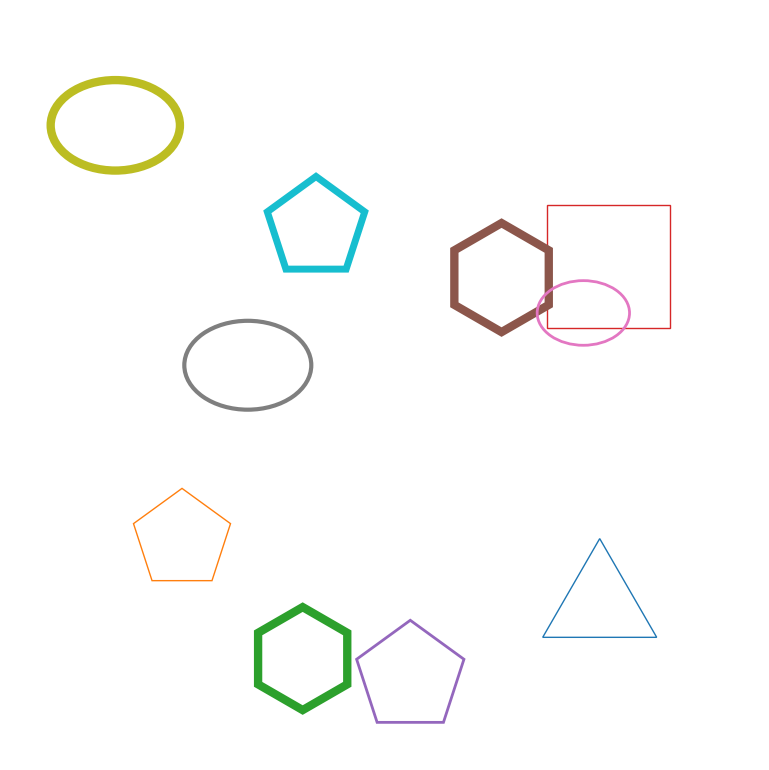[{"shape": "triangle", "thickness": 0.5, "radius": 0.43, "center": [0.779, 0.215]}, {"shape": "pentagon", "thickness": 0.5, "radius": 0.33, "center": [0.236, 0.299]}, {"shape": "hexagon", "thickness": 3, "radius": 0.33, "center": [0.393, 0.145]}, {"shape": "square", "thickness": 0.5, "radius": 0.4, "center": [0.79, 0.654]}, {"shape": "pentagon", "thickness": 1, "radius": 0.37, "center": [0.533, 0.121]}, {"shape": "hexagon", "thickness": 3, "radius": 0.35, "center": [0.651, 0.64]}, {"shape": "oval", "thickness": 1, "radius": 0.3, "center": [0.758, 0.594]}, {"shape": "oval", "thickness": 1.5, "radius": 0.41, "center": [0.322, 0.526]}, {"shape": "oval", "thickness": 3, "radius": 0.42, "center": [0.15, 0.837]}, {"shape": "pentagon", "thickness": 2.5, "radius": 0.33, "center": [0.41, 0.704]}]